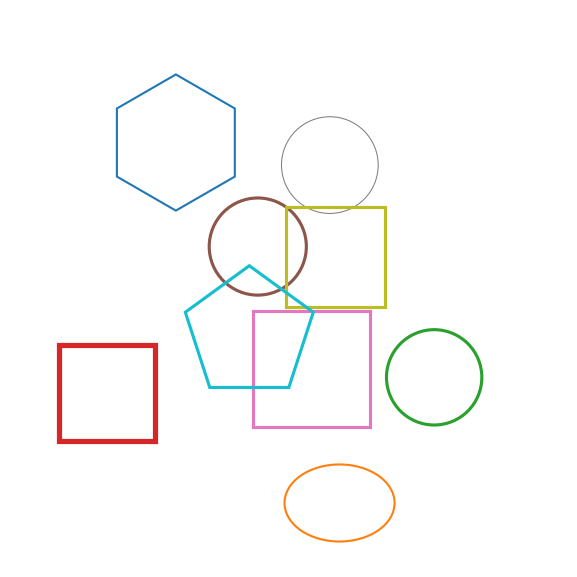[{"shape": "hexagon", "thickness": 1, "radius": 0.59, "center": [0.305, 0.752]}, {"shape": "oval", "thickness": 1, "radius": 0.48, "center": [0.588, 0.128]}, {"shape": "circle", "thickness": 1.5, "radius": 0.41, "center": [0.752, 0.346]}, {"shape": "square", "thickness": 2.5, "radius": 0.42, "center": [0.185, 0.319]}, {"shape": "circle", "thickness": 1.5, "radius": 0.42, "center": [0.446, 0.572]}, {"shape": "square", "thickness": 1.5, "radius": 0.5, "center": [0.54, 0.361]}, {"shape": "circle", "thickness": 0.5, "radius": 0.42, "center": [0.571, 0.713]}, {"shape": "square", "thickness": 1.5, "radius": 0.43, "center": [0.581, 0.554]}, {"shape": "pentagon", "thickness": 1.5, "radius": 0.58, "center": [0.432, 0.422]}]